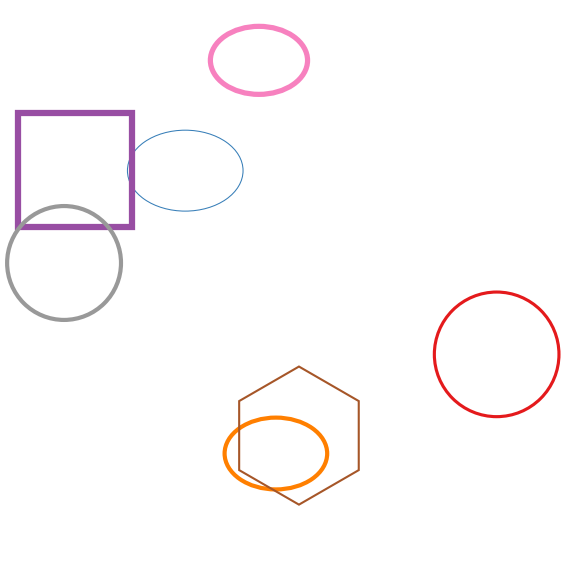[{"shape": "circle", "thickness": 1.5, "radius": 0.54, "center": [0.86, 0.386]}, {"shape": "oval", "thickness": 0.5, "radius": 0.5, "center": [0.321, 0.704]}, {"shape": "square", "thickness": 3, "radius": 0.49, "center": [0.13, 0.705]}, {"shape": "oval", "thickness": 2, "radius": 0.44, "center": [0.478, 0.214]}, {"shape": "hexagon", "thickness": 1, "radius": 0.6, "center": [0.518, 0.245]}, {"shape": "oval", "thickness": 2.5, "radius": 0.42, "center": [0.448, 0.895]}, {"shape": "circle", "thickness": 2, "radius": 0.49, "center": [0.111, 0.544]}]